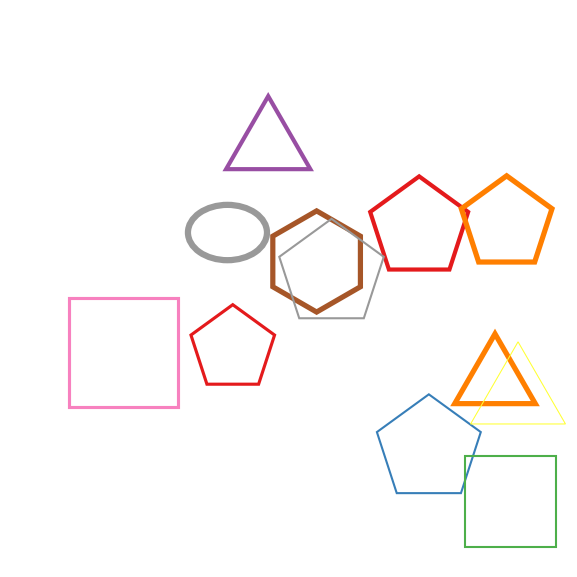[{"shape": "pentagon", "thickness": 2, "radius": 0.45, "center": [0.726, 0.605]}, {"shape": "pentagon", "thickness": 1.5, "radius": 0.38, "center": [0.403, 0.395]}, {"shape": "pentagon", "thickness": 1, "radius": 0.47, "center": [0.743, 0.222]}, {"shape": "square", "thickness": 1, "radius": 0.39, "center": [0.884, 0.131]}, {"shape": "triangle", "thickness": 2, "radius": 0.42, "center": [0.464, 0.748]}, {"shape": "pentagon", "thickness": 2.5, "radius": 0.41, "center": [0.877, 0.612]}, {"shape": "triangle", "thickness": 2.5, "radius": 0.4, "center": [0.857, 0.34]}, {"shape": "triangle", "thickness": 0.5, "radius": 0.47, "center": [0.897, 0.312]}, {"shape": "hexagon", "thickness": 2.5, "radius": 0.44, "center": [0.548, 0.546]}, {"shape": "square", "thickness": 1.5, "radius": 0.47, "center": [0.213, 0.389]}, {"shape": "pentagon", "thickness": 1, "radius": 0.48, "center": [0.574, 0.525]}, {"shape": "oval", "thickness": 3, "radius": 0.34, "center": [0.394, 0.596]}]